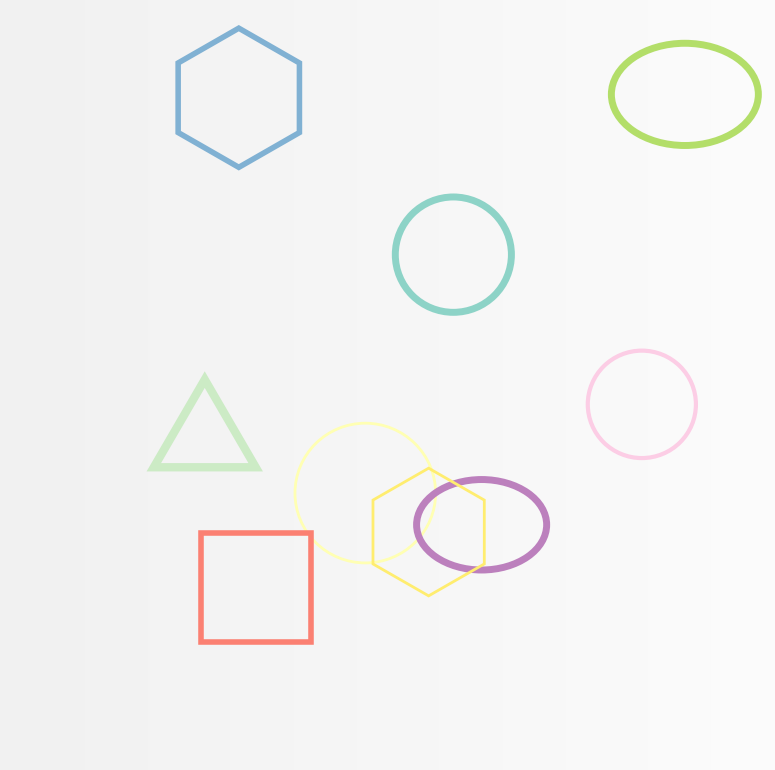[{"shape": "circle", "thickness": 2.5, "radius": 0.37, "center": [0.585, 0.669]}, {"shape": "circle", "thickness": 1, "radius": 0.45, "center": [0.471, 0.36]}, {"shape": "square", "thickness": 2, "radius": 0.35, "center": [0.33, 0.237]}, {"shape": "hexagon", "thickness": 2, "radius": 0.45, "center": [0.308, 0.873]}, {"shape": "oval", "thickness": 2.5, "radius": 0.47, "center": [0.884, 0.877]}, {"shape": "circle", "thickness": 1.5, "radius": 0.35, "center": [0.828, 0.475]}, {"shape": "oval", "thickness": 2.5, "radius": 0.42, "center": [0.621, 0.318]}, {"shape": "triangle", "thickness": 3, "radius": 0.38, "center": [0.264, 0.431]}, {"shape": "hexagon", "thickness": 1, "radius": 0.41, "center": [0.553, 0.309]}]